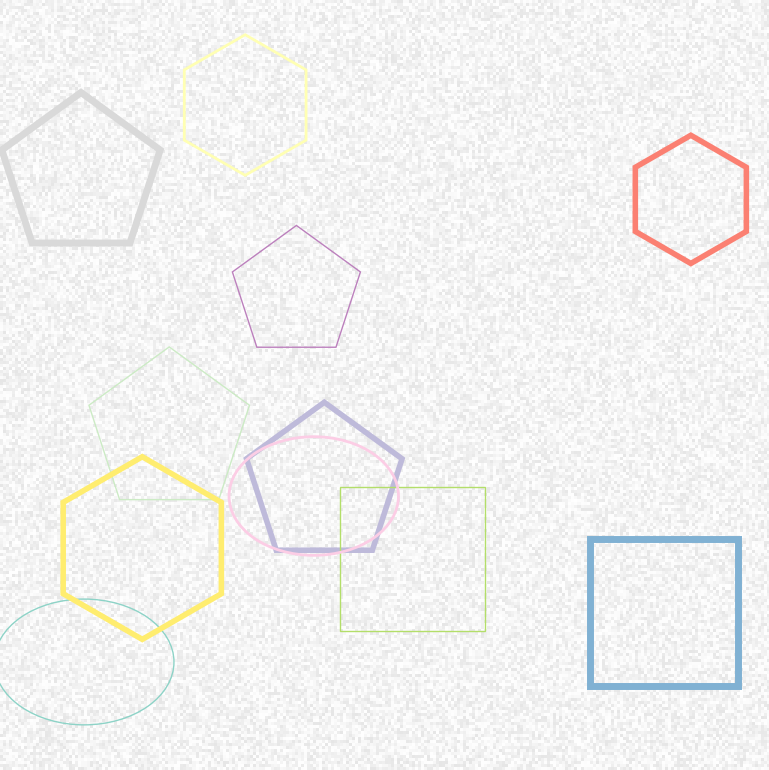[{"shape": "oval", "thickness": 0.5, "radius": 0.58, "center": [0.109, 0.14]}, {"shape": "hexagon", "thickness": 1, "radius": 0.46, "center": [0.318, 0.864]}, {"shape": "pentagon", "thickness": 2, "radius": 0.53, "center": [0.421, 0.371]}, {"shape": "hexagon", "thickness": 2, "radius": 0.42, "center": [0.897, 0.741]}, {"shape": "square", "thickness": 2.5, "radius": 0.48, "center": [0.862, 0.204]}, {"shape": "square", "thickness": 0.5, "radius": 0.47, "center": [0.536, 0.274]}, {"shape": "oval", "thickness": 1, "radius": 0.55, "center": [0.407, 0.356]}, {"shape": "pentagon", "thickness": 2.5, "radius": 0.54, "center": [0.105, 0.772]}, {"shape": "pentagon", "thickness": 0.5, "radius": 0.44, "center": [0.385, 0.62]}, {"shape": "pentagon", "thickness": 0.5, "radius": 0.55, "center": [0.22, 0.44]}, {"shape": "hexagon", "thickness": 2, "radius": 0.59, "center": [0.185, 0.288]}]